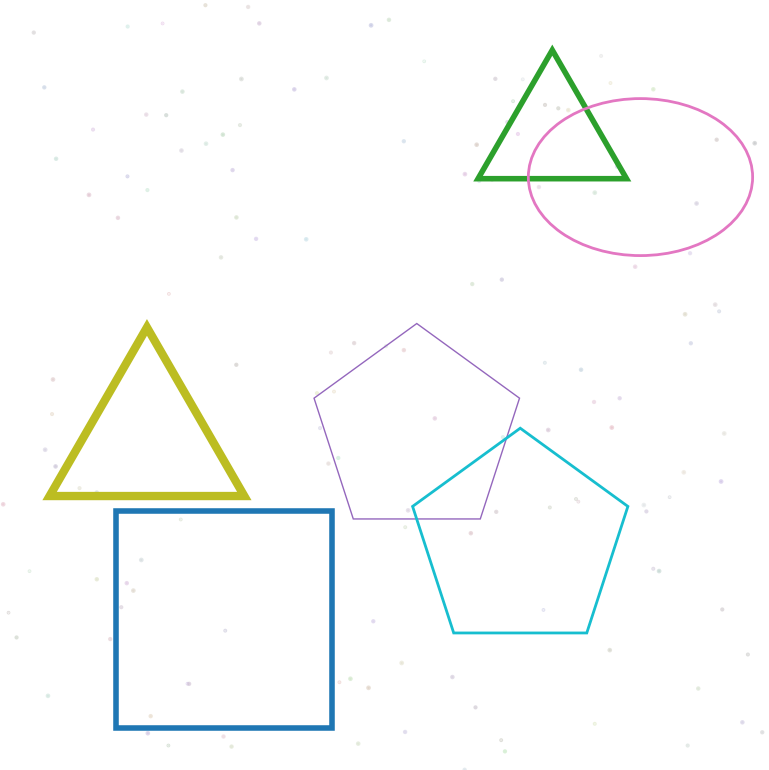[{"shape": "square", "thickness": 2, "radius": 0.7, "center": [0.291, 0.195]}, {"shape": "triangle", "thickness": 2, "radius": 0.56, "center": [0.717, 0.824]}, {"shape": "pentagon", "thickness": 0.5, "radius": 0.7, "center": [0.541, 0.44]}, {"shape": "oval", "thickness": 1, "radius": 0.73, "center": [0.832, 0.77]}, {"shape": "triangle", "thickness": 3, "radius": 0.73, "center": [0.191, 0.429]}, {"shape": "pentagon", "thickness": 1, "radius": 0.73, "center": [0.676, 0.297]}]